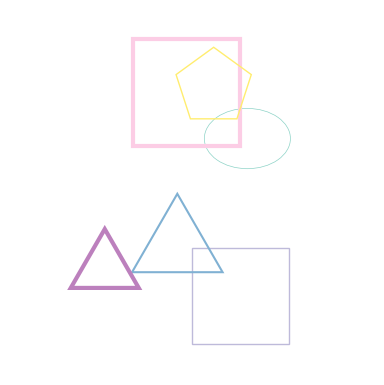[{"shape": "oval", "thickness": 0.5, "radius": 0.56, "center": [0.643, 0.64]}, {"shape": "square", "thickness": 1, "radius": 0.63, "center": [0.625, 0.232]}, {"shape": "triangle", "thickness": 1.5, "radius": 0.68, "center": [0.461, 0.361]}, {"shape": "square", "thickness": 3, "radius": 0.69, "center": [0.484, 0.759]}, {"shape": "triangle", "thickness": 3, "radius": 0.51, "center": [0.272, 0.303]}, {"shape": "pentagon", "thickness": 1, "radius": 0.51, "center": [0.555, 0.774]}]